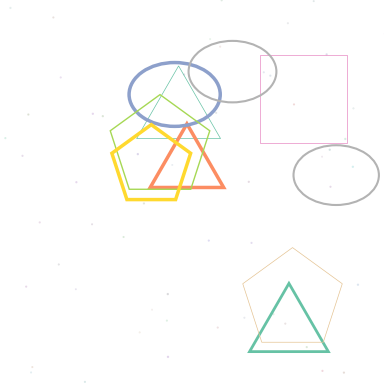[{"shape": "triangle", "thickness": 2, "radius": 0.59, "center": [0.751, 0.146]}, {"shape": "triangle", "thickness": 0.5, "radius": 0.63, "center": [0.464, 0.703]}, {"shape": "triangle", "thickness": 2.5, "radius": 0.55, "center": [0.486, 0.568]}, {"shape": "oval", "thickness": 2.5, "radius": 0.59, "center": [0.454, 0.755]}, {"shape": "square", "thickness": 0.5, "radius": 0.57, "center": [0.789, 0.744]}, {"shape": "pentagon", "thickness": 1, "radius": 0.68, "center": [0.416, 0.618]}, {"shape": "pentagon", "thickness": 2.5, "radius": 0.54, "center": [0.393, 0.569]}, {"shape": "pentagon", "thickness": 0.5, "radius": 0.68, "center": [0.76, 0.221]}, {"shape": "oval", "thickness": 1.5, "radius": 0.57, "center": [0.604, 0.814]}, {"shape": "oval", "thickness": 1.5, "radius": 0.55, "center": [0.873, 0.545]}]